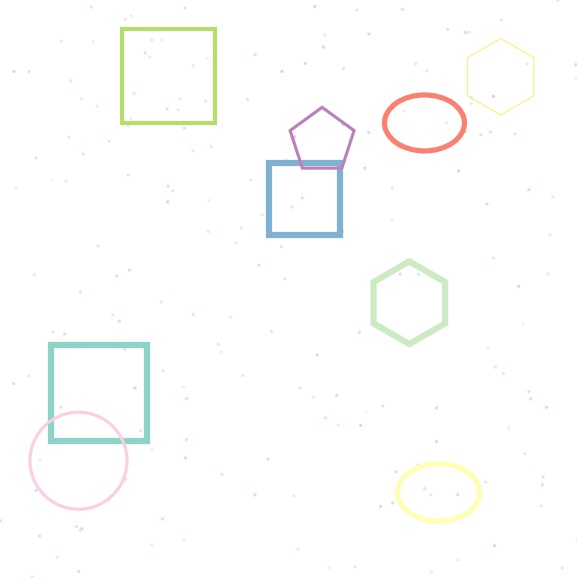[{"shape": "square", "thickness": 3, "radius": 0.42, "center": [0.172, 0.318]}, {"shape": "oval", "thickness": 2.5, "radius": 0.36, "center": [0.759, 0.146]}, {"shape": "oval", "thickness": 2.5, "radius": 0.35, "center": [0.735, 0.786]}, {"shape": "square", "thickness": 3, "radius": 0.31, "center": [0.527, 0.654]}, {"shape": "square", "thickness": 2, "radius": 0.41, "center": [0.292, 0.868]}, {"shape": "circle", "thickness": 1.5, "radius": 0.42, "center": [0.136, 0.201]}, {"shape": "pentagon", "thickness": 1.5, "radius": 0.29, "center": [0.558, 0.755]}, {"shape": "hexagon", "thickness": 3, "radius": 0.36, "center": [0.709, 0.475]}, {"shape": "hexagon", "thickness": 0.5, "radius": 0.33, "center": [0.867, 0.866]}]